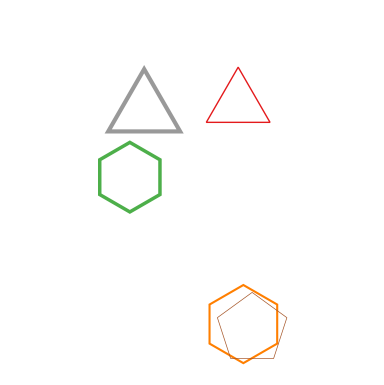[{"shape": "triangle", "thickness": 1, "radius": 0.48, "center": [0.619, 0.73]}, {"shape": "hexagon", "thickness": 2.5, "radius": 0.45, "center": [0.337, 0.54]}, {"shape": "hexagon", "thickness": 1.5, "radius": 0.51, "center": [0.632, 0.158]}, {"shape": "pentagon", "thickness": 0.5, "radius": 0.47, "center": [0.655, 0.146]}, {"shape": "triangle", "thickness": 3, "radius": 0.54, "center": [0.374, 0.713]}]